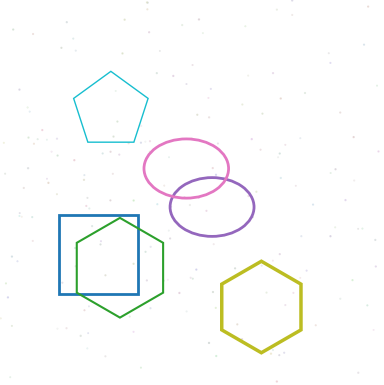[{"shape": "square", "thickness": 2, "radius": 0.51, "center": [0.256, 0.339]}, {"shape": "hexagon", "thickness": 1.5, "radius": 0.65, "center": [0.312, 0.305]}, {"shape": "oval", "thickness": 2, "radius": 0.55, "center": [0.551, 0.462]}, {"shape": "oval", "thickness": 2, "radius": 0.55, "center": [0.484, 0.562]}, {"shape": "hexagon", "thickness": 2.5, "radius": 0.59, "center": [0.679, 0.203]}, {"shape": "pentagon", "thickness": 1, "radius": 0.51, "center": [0.288, 0.713]}]